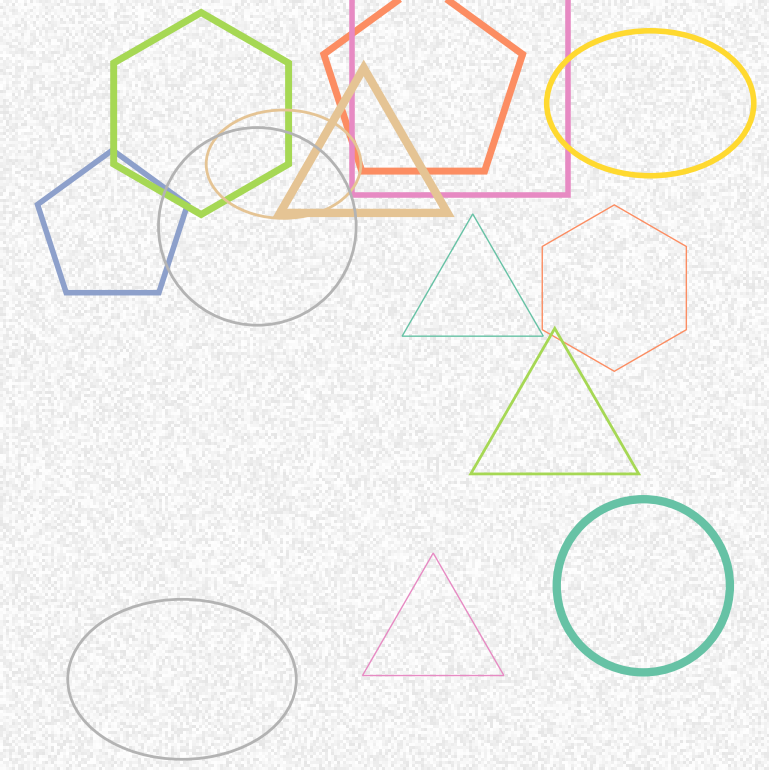[{"shape": "circle", "thickness": 3, "radius": 0.56, "center": [0.835, 0.239]}, {"shape": "triangle", "thickness": 0.5, "radius": 0.53, "center": [0.614, 0.616]}, {"shape": "pentagon", "thickness": 2.5, "radius": 0.68, "center": [0.55, 0.888]}, {"shape": "hexagon", "thickness": 0.5, "radius": 0.54, "center": [0.798, 0.626]}, {"shape": "pentagon", "thickness": 2, "radius": 0.51, "center": [0.146, 0.703]}, {"shape": "square", "thickness": 2, "radius": 0.7, "center": [0.597, 0.887]}, {"shape": "triangle", "thickness": 0.5, "radius": 0.53, "center": [0.563, 0.176]}, {"shape": "triangle", "thickness": 1, "radius": 0.63, "center": [0.72, 0.448]}, {"shape": "hexagon", "thickness": 2.5, "radius": 0.66, "center": [0.261, 0.853]}, {"shape": "oval", "thickness": 2, "radius": 0.67, "center": [0.844, 0.866]}, {"shape": "triangle", "thickness": 3, "radius": 0.63, "center": [0.472, 0.786]}, {"shape": "oval", "thickness": 1, "radius": 0.5, "center": [0.368, 0.787]}, {"shape": "circle", "thickness": 1, "radius": 0.64, "center": [0.334, 0.706]}, {"shape": "oval", "thickness": 1, "radius": 0.74, "center": [0.236, 0.118]}]